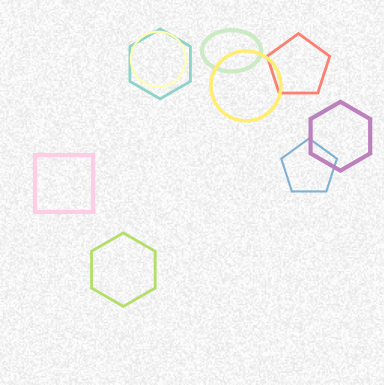[{"shape": "hexagon", "thickness": 2, "radius": 0.45, "center": [0.416, 0.834]}, {"shape": "circle", "thickness": 1.5, "radius": 0.36, "center": [0.411, 0.846]}, {"shape": "pentagon", "thickness": 2, "radius": 0.43, "center": [0.775, 0.827]}, {"shape": "pentagon", "thickness": 1.5, "radius": 0.38, "center": [0.803, 0.564]}, {"shape": "hexagon", "thickness": 2, "radius": 0.48, "center": [0.32, 0.3]}, {"shape": "square", "thickness": 3, "radius": 0.38, "center": [0.166, 0.523]}, {"shape": "hexagon", "thickness": 3, "radius": 0.45, "center": [0.884, 0.646]}, {"shape": "oval", "thickness": 3, "radius": 0.38, "center": [0.601, 0.868]}, {"shape": "circle", "thickness": 2.5, "radius": 0.45, "center": [0.639, 0.777]}]